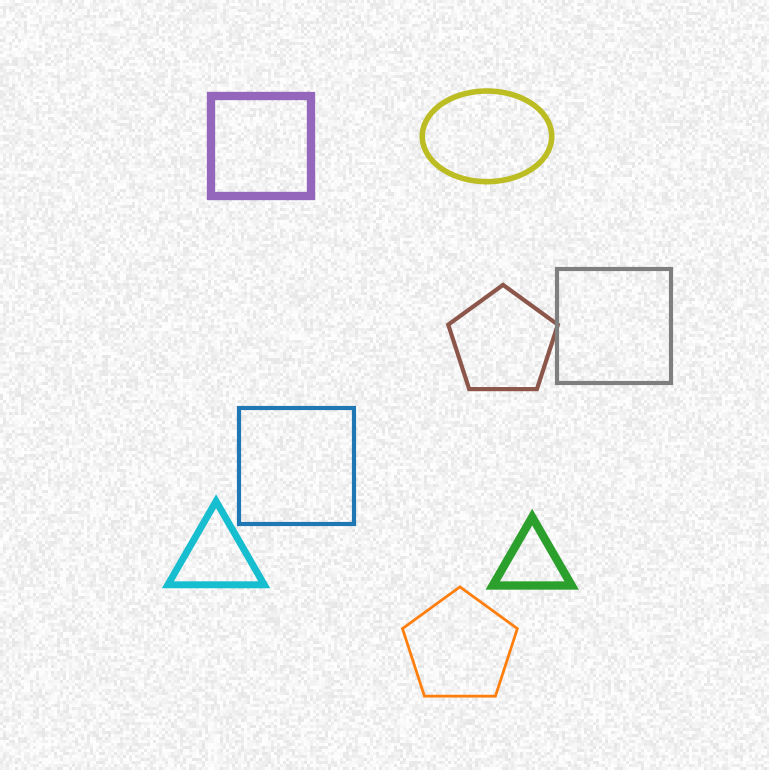[{"shape": "square", "thickness": 1.5, "radius": 0.37, "center": [0.385, 0.395]}, {"shape": "pentagon", "thickness": 1, "radius": 0.39, "center": [0.597, 0.159]}, {"shape": "triangle", "thickness": 3, "radius": 0.3, "center": [0.691, 0.269]}, {"shape": "square", "thickness": 3, "radius": 0.33, "center": [0.339, 0.811]}, {"shape": "pentagon", "thickness": 1.5, "radius": 0.37, "center": [0.653, 0.555]}, {"shape": "square", "thickness": 1.5, "radius": 0.37, "center": [0.797, 0.576]}, {"shape": "oval", "thickness": 2, "radius": 0.42, "center": [0.632, 0.823]}, {"shape": "triangle", "thickness": 2.5, "radius": 0.36, "center": [0.281, 0.277]}]